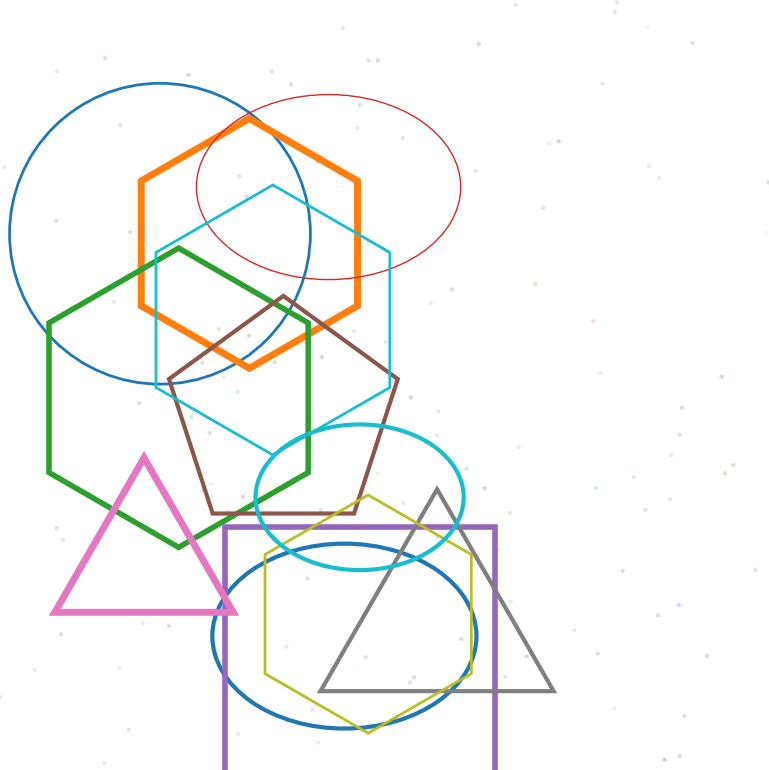[{"shape": "circle", "thickness": 1, "radius": 0.98, "center": [0.208, 0.696]}, {"shape": "oval", "thickness": 1.5, "radius": 0.86, "center": [0.447, 0.174]}, {"shape": "hexagon", "thickness": 2.5, "radius": 0.81, "center": [0.324, 0.684]}, {"shape": "hexagon", "thickness": 2, "radius": 0.97, "center": [0.232, 0.483]}, {"shape": "oval", "thickness": 0.5, "radius": 0.86, "center": [0.427, 0.757]}, {"shape": "square", "thickness": 2, "radius": 0.88, "center": [0.467, 0.14]}, {"shape": "pentagon", "thickness": 1.5, "radius": 0.78, "center": [0.368, 0.459]}, {"shape": "triangle", "thickness": 2.5, "radius": 0.67, "center": [0.187, 0.272]}, {"shape": "triangle", "thickness": 1.5, "radius": 0.87, "center": [0.568, 0.19]}, {"shape": "hexagon", "thickness": 1, "radius": 0.77, "center": [0.478, 0.202]}, {"shape": "hexagon", "thickness": 1, "radius": 0.88, "center": [0.354, 0.584]}, {"shape": "oval", "thickness": 1.5, "radius": 0.68, "center": [0.467, 0.354]}]